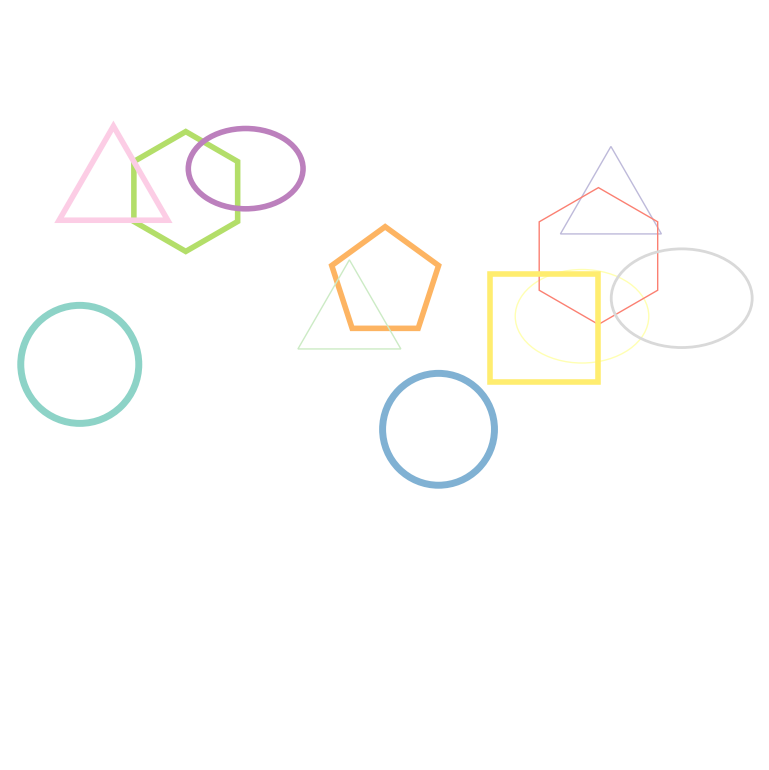[{"shape": "circle", "thickness": 2.5, "radius": 0.38, "center": [0.104, 0.527]}, {"shape": "oval", "thickness": 0.5, "radius": 0.43, "center": [0.756, 0.589]}, {"shape": "triangle", "thickness": 0.5, "radius": 0.38, "center": [0.793, 0.734]}, {"shape": "hexagon", "thickness": 0.5, "radius": 0.44, "center": [0.777, 0.667]}, {"shape": "circle", "thickness": 2.5, "radius": 0.36, "center": [0.57, 0.442]}, {"shape": "pentagon", "thickness": 2, "radius": 0.36, "center": [0.5, 0.633]}, {"shape": "hexagon", "thickness": 2, "radius": 0.39, "center": [0.241, 0.751]}, {"shape": "triangle", "thickness": 2, "radius": 0.41, "center": [0.147, 0.755]}, {"shape": "oval", "thickness": 1, "radius": 0.46, "center": [0.885, 0.613]}, {"shape": "oval", "thickness": 2, "radius": 0.37, "center": [0.319, 0.781]}, {"shape": "triangle", "thickness": 0.5, "radius": 0.39, "center": [0.454, 0.585]}, {"shape": "square", "thickness": 2, "radius": 0.35, "center": [0.707, 0.574]}]